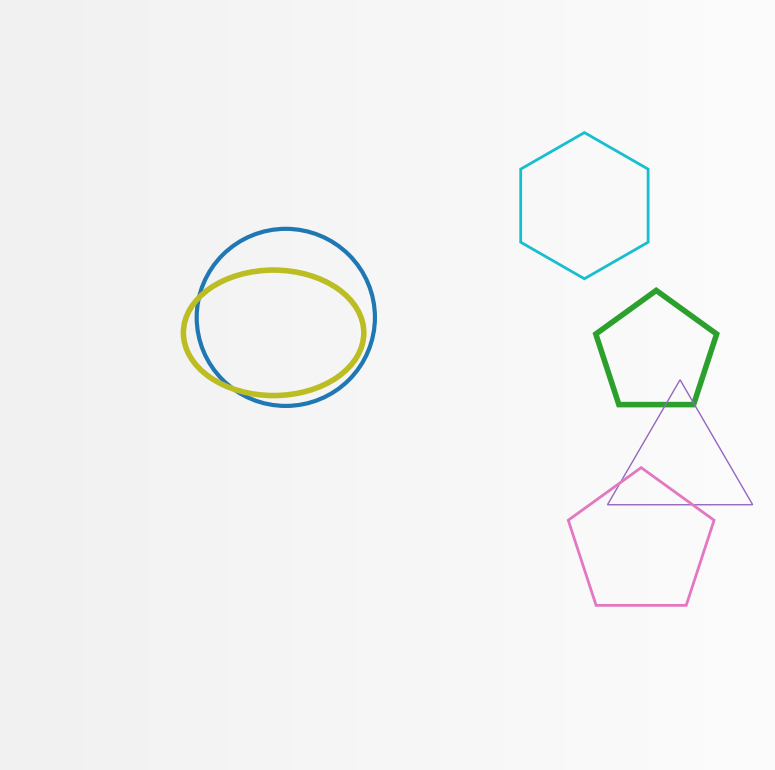[{"shape": "circle", "thickness": 1.5, "radius": 0.57, "center": [0.369, 0.588]}, {"shape": "pentagon", "thickness": 2, "radius": 0.41, "center": [0.847, 0.541]}, {"shape": "triangle", "thickness": 0.5, "radius": 0.54, "center": [0.878, 0.399]}, {"shape": "pentagon", "thickness": 1, "radius": 0.49, "center": [0.827, 0.294]}, {"shape": "oval", "thickness": 2, "radius": 0.58, "center": [0.353, 0.568]}, {"shape": "hexagon", "thickness": 1, "radius": 0.47, "center": [0.754, 0.733]}]